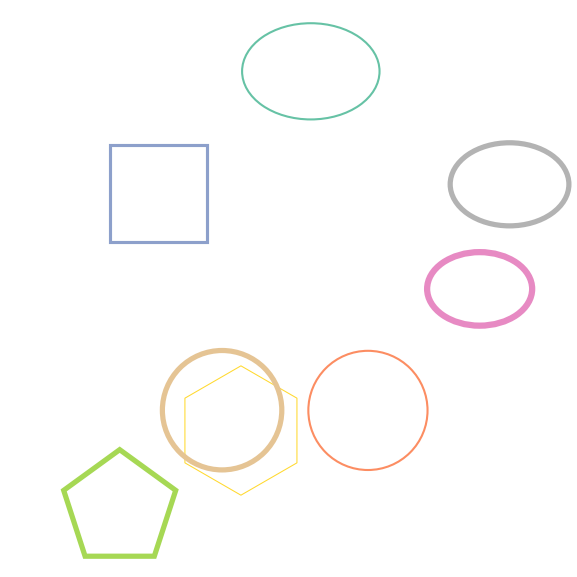[{"shape": "oval", "thickness": 1, "radius": 0.6, "center": [0.538, 0.876]}, {"shape": "circle", "thickness": 1, "radius": 0.52, "center": [0.637, 0.288]}, {"shape": "square", "thickness": 1.5, "radius": 0.42, "center": [0.275, 0.664]}, {"shape": "oval", "thickness": 3, "radius": 0.45, "center": [0.831, 0.499]}, {"shape": "pentagon", "thickness": 2.5, "radius": 0.51, "center": [0.207, 0.118]}, {"shape": "hexagon", "thickness": 0.5, "radius": 0.56, "center": [0.417, 0.254]}, {"shape": "circle", "thickness": 2.5, "radius": 0.52, "center": [0.385, 0.289]}, {"shape": "oval", "thickness": 2.5, "radius": 0.51, "center": [0.882, 0.68]}]